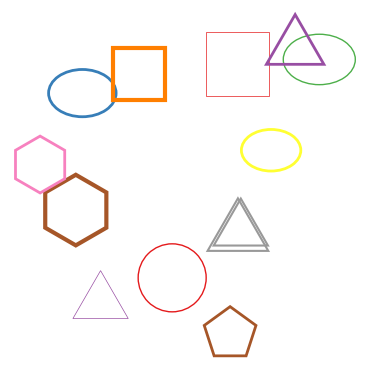[{"shape": "circle", "thickness": 1, "radius": 0.44, "center": [0.447, 0.278]}, {"shape": "square", "thickness": 0.5, "radius": 0.41, "center": [0.617, 0.834]}, {"shape": "oval", "thickness": 2, "radius": 0.44, "center": [0.214, 0.758]}, {"shape": "oval", "thickness": 1, "radius": 0.47, "center": [0.829, 0.846]}, {"shape": "triangle", "thickness": 0.5, "radius": 0.42, "center": [0.261, 0.214]}, {"shape": "triangle", "thickness": 2, "radius": 0.43, "center": [0.767, 0.876]}, {"shape": "square", "thickness": 3, "radius": 0.34, "center": [0.361, 0.808]}, {"shape": "oval", "thickness": 2, "radius": 0.39, "center": [0.704, 0.61]}, {"shape": "pentagon", "thickness": 2, "radius": 0.35, "center": [0.598, 0.133]}, {"shape": "hexagon", "thickness": 3, "radius": 0.46, "center": [0.197, 0.454]}, {"shape": "hexagon", "thickness": 2, "radius": 0.37, "center": [0.104, 0.573]}, {"shape": "triangle", "thickness": 1.5, "radius": 0.41, "center": [0.626, 0.403]}, {"shape": "triangle", "thickness": 1.5, "radius": 0.45, "center": [0.618, 0.394]}]